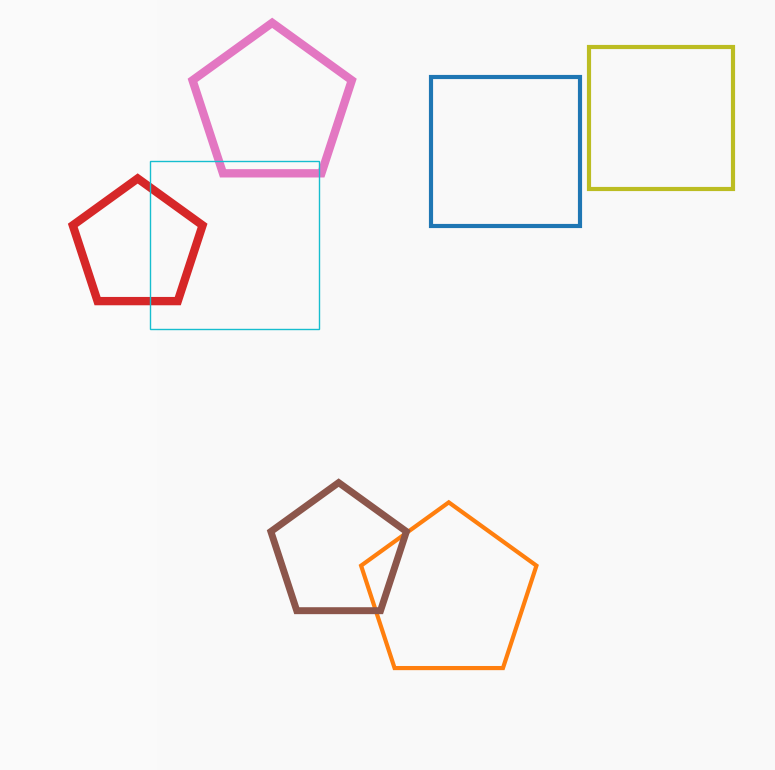[{"shape": "square", "thickness": 1.5, "radius": 0.48, "center": [0.652, 0.804]}, {"shape": "pentagon", "thickness": 1.5, "radius": 0.59, "center": [0.579, 0.229]}, {"shape": "pentagon", "thickness": 3, "radius": 0.44, "center": [0.178, 0.68]}, {"shape": "pentagon", "thickness": 2.5, "radius": 0.46, "center": [0.437, 0.281]}, {"shape": "pentagon", "thickness": 3, "radius": 0.54, "center": [0.351, 0.862]}, {"shape": "square", "thickness": 1.5, "radius": 0.46, "center": [0.853, 0.847]}, {"shape": "square", "thickness": 0.5, "radius": 0.54, "center": [0.303, 0.682]}]